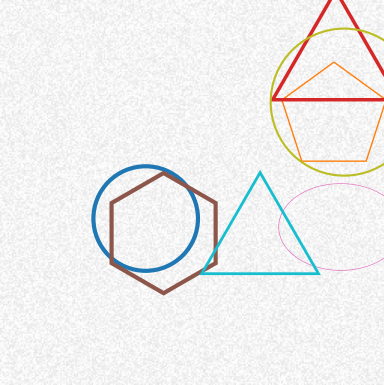[{"shape": "circle", "thickness": 3, "radius": 0.68, "center": [0.378, 0.432]}, {"shape": "pentagon", "thickness": 1, "radius": 0.71, "center": [0.867, 0.696]}, {"shape": "triangle", "thickness": 2.5, "radius": 0.95, "center": [0.872, 0.836]}, {"shape": "hexagon", "thickness": 3, "radius": 0.78, "center": [0.425, 0.395]}, {"shape": "oval", "thickness": 0.5, "radius": 0.81, "center": [0.885, 0.41]}, {"shape": "circle", "thickness": 1.5, "radius": 0.95, "center": [0.894, 0.735]}, {"shape": "triangle", "thickness": 2, "radius": 0.88, "center": [0.676, 0.377]}]